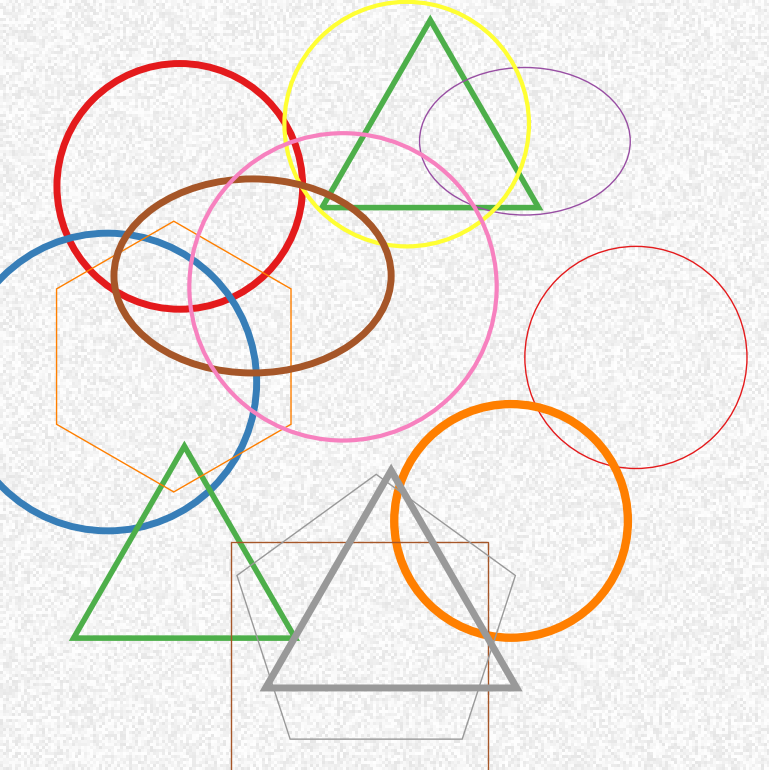[{"shape": "circle", "thickness": 0.5, "radius": 0.72, "center": [0.826, 0.536]}, {"shape": "circle", "thickness": 2.5, "radius": 0.8, "center": [0.233, 0.758]}, {"shape": "circle", "thickness": 2.5, "radius": 0.97, "center": [0.14, 0.504]}, {"shape": "triangle", "thickness": 2, "radius": 0.83, "center": [0.239, 0.254]}, {"shape": "triangle", "thickness": 2, "radius": 0.81, "center": [0.559, 0.812]}, {"shape": "oval", "thickness": 0.5, "radius": 0.68, "center": [0.682, 0.817]}, {"shape": "hexagon", "thickness": 0.5, "radius": 0.88, "center": [0.226, 0.537]}, {"shape": "circle", "thickness": 3, "radius": 0.76, "center": [0.664, 0.323]}, {"shape": "circle", "thickness": 1.5, "radius": 0.79, "center": [0.528, 0.839]}, {"shape": "oval", "thickness": 2.5, "radius": 0.9, "center": [0.328, 0.642]}, {"shape": "square", "thickness": 0.5, "radius": 0.83, "center": [0.467, 0.13]}, {"shape": "circle", "thickness": 1.5, "radius": 1.0, "center": [0.445, 0.627]}, {"shape": "pentagon", "thickness": 0.5, "radius": 0.95, "center": [0.489, 0.194]}, {"shape": "triangle", "thickness": 2.5, "radius": 0.94, "center": [0.508, 0.201]}]